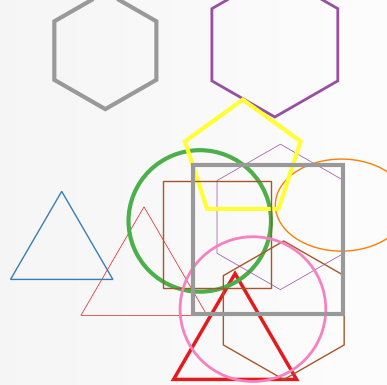[{"shape": "triangle", "thickness": 2.5, "radius": 0.92, "center": [0.607, 0.106]}, {"shape": "triangle", "thickness": 0.5, "radius": 0.94, "center": [0.372, 0.275]}, {"shape": "triangle", "thickness": 1, "radius": 0.76, "center": [0.159, 0.351]}, {"shape": "circle", "thickness": 3, "radius": 0.92, "center": [0.516, 0.426]}, {"shape": "hexagon", "thickness": 2, "radius": 0.94, "center": [0.709, 0.884]}, {"shape": "hexagon", "thickness": 0.5, "radius": 0.94, "center": [0.724, 0.437]}, {"shape": "oval", "thickness": 1, "radius": 0.85, "center": [0.881, 0.467]}, {"shape": "pentagon", "thickness": 3, "radius": 0.78, "center": [0.627, 0.584]}, {"shape": "hexagon", "thickness": 1, "radius": 0.9, "center": [0.732, 0.194]}, {"shape": "square", "thickness": 1, "radius": 0.7, "center": [0.56, 0.39]}, {"shape": "circle", "thickness": 2, "radius": 0.94, "center": [0.653, 0.197]}, {"shape": "square", "thickness": 3, "radius": 0.97, "center": [0.692, 0.378]}, {"shape": "hexagon", "thickness": 3, "radius": 0.76, "center": [0.272, 0.869]}]